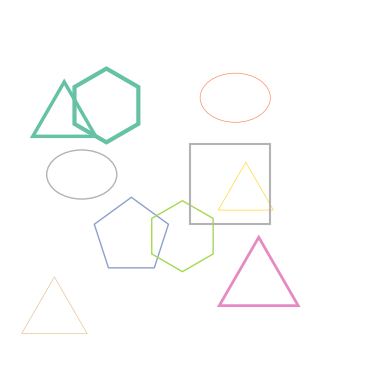[{"shape": "hexagon", "thickness": 3, "radius": 0.48, "center": [0.276, 0.726]}, {"shape": "triangle", "thickness": 2.5, "radius": 0.47, "center": [0.167, 0.693]}, {"shape": "oval", "thickness": 0.5, "radius": 0.46, "center": [0.611, 0.746]}, {"shape": "pentagon", "thickness": 1, "radius": 0.51, "center": [0.341, 0.386]}, {"shape": "triangle", "thickness": 2, "radius": 0.59, "center": [0.672, 0.265]}, {"shape": "hexagon", "thickness": 1, "radius": 0.46, "center": [0.474, 0.387]}, {"shape": "triangle", "thickness": 0.5, "radius": 0.41, "center": [0.639, 0.496]}, {"shape": "triangle", "thickness": 0.5, "radius": 0.49, "center": [0.141, 0.182]}, {"shape": "square", "thickness": 1.5, "radius": 0.52, "center": [0.597, 0.522]}, {"shape": "oval", "thickness": 1, "radius": 0.46, "center": [0.212, 0.547]}]